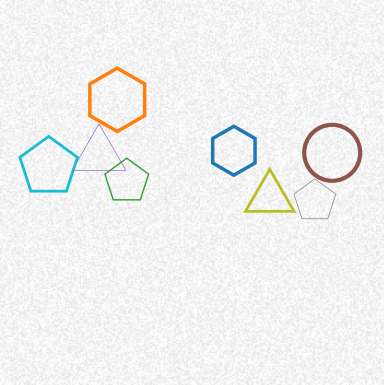[{"shape": "hexagon", "thickness": 2.5, "radius": 0.32, "center": [0.607, 0.608]}, {"shape": "hexagon", "thickness": 2.5, "radius": 0.41, "center": [0.305, 0.741]}, {"shape": "pentagon", "thickness": 1, "radius": 0.3, "center": [0.329, 0.529]}, {"shape": "triangle", "thickness": 0.5, "radius": 0.4, "center": [0.257, 0.597]}, {"shape": "circle", "thickness": 3, "radius": 0.36, "center": [0.863, 0.603]}, {"shape": "pentagon", "thickness": 0.5, "radius": 0.29, "center": [0.818, 0.478]}, {"shape": "triangle", "thickness": 2, "radius": 0.36, "center": [0.701, 0.488]}, {"shape": "pentagon", "thickness": 2, "radius": 0.39, "center": [0.126, 0.567]}]